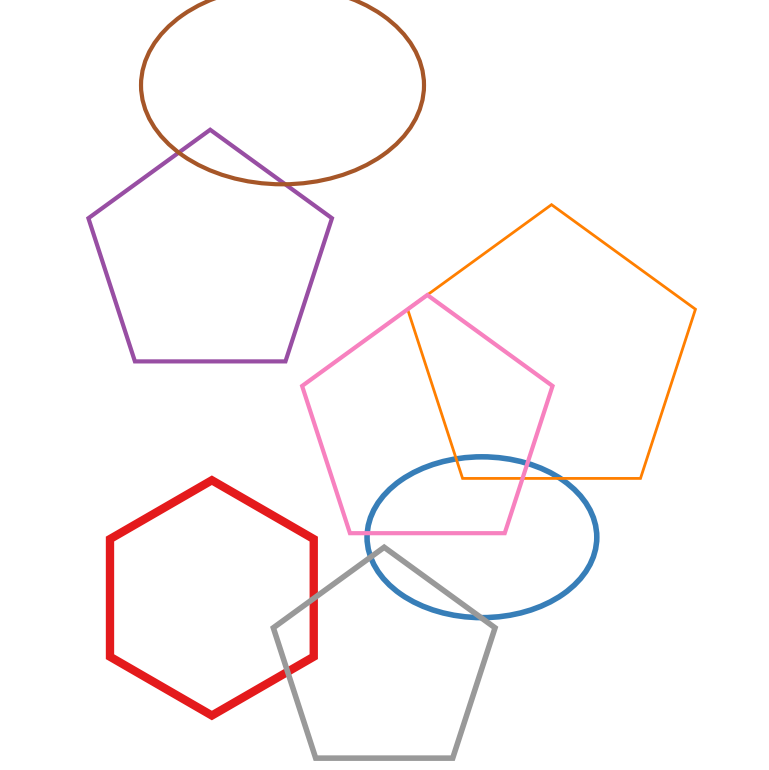[{"shape": "hexagon", "thickness": 3, "radius": 0.76, "center": [0.275, 0.224]}, {"shape": "oval", "thickness": 2, "radius": 0.75, "center": [0.626, 0.302]}, {"shape": "pentagon", "thickness": 1.5, "radius": 0.83, "center": [0.273, 0.665]}, {"shape": "pentagon", "thickness": 1, "radius": 0.98, "center": [0.716, 0.538]}, {"shape": "oval", "thickness": 1.5, "radius": 0.92, "center": [0.367, 0.889]}, {"shape": "pentagon", "thickness": 1.5, "radius": 0.85, "center": [0.555, 0.446]}, {"shape": "pentagon", "thickness": 2, "radius": 0.76, "center": [0.499, 0.138]}]